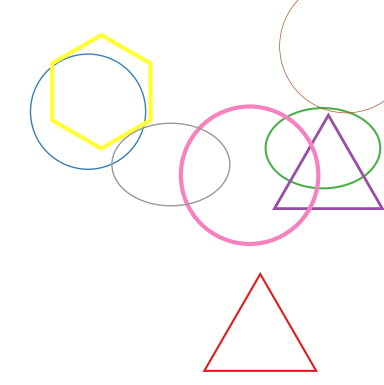[{"shape": "triangle", "thickness": 1.5, "radius": 0.84, "center": [0.676, 0.121]}, {"shape": "circle", "thickness": 1, "radius": 0.75, "center": [0.229, 0.71]}, {"shape": "oval", "thickness": 1.5, "radius": 0.74, "center": [0.839, 0.615]}, {"shape": "triangle", "thickness": 2, "radius": 0.81, "center": [0.853, 0.539]}, {"shape": "hexagon", "thickness": 3, "radius": 0.74, "center": [0.263, 0.762]}, {"shape": "circle", "thickness": 0.5, "radius": 0.87, "center": [0.9, 0.88]}, {"shape": "circle", "thickness": 3, "radius": 0.89, "center": [0.648, 0.545]}, {"shape": "oval", "thickness": 1, "radius": 0.77, "center": [0.444, 0.573]}]